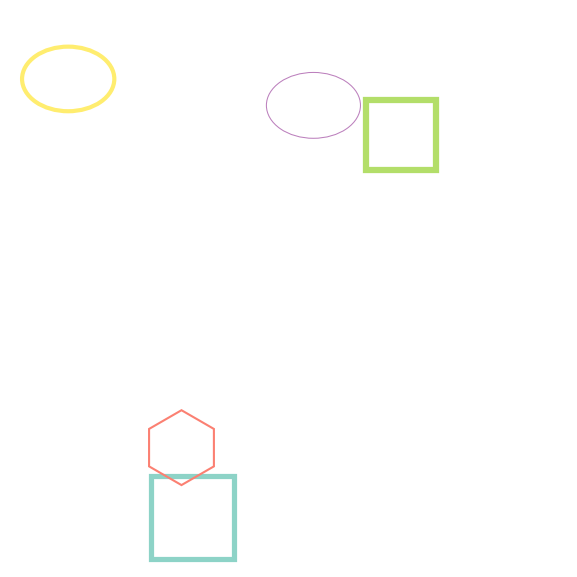[{"shape": "square", "thickness": 2.5, "radius": 0.36, "center": [0.333, 0.104]}, {"shape": "hexagon", "thickness": 1, "radius": 0.32, "center": [0.314, 0.224]}, {"shape": "square", "thickness": 3, "radius": 0.3, "center": [0.694, 0.765]}, {"shape": "oval", "thickness": 0.5, "radius": 0.41, "center": [0.543, 0.817]}, {"shape": "oval", "thickness": 2, "radius": 0.4, "center": [0.118, 0.862]}]